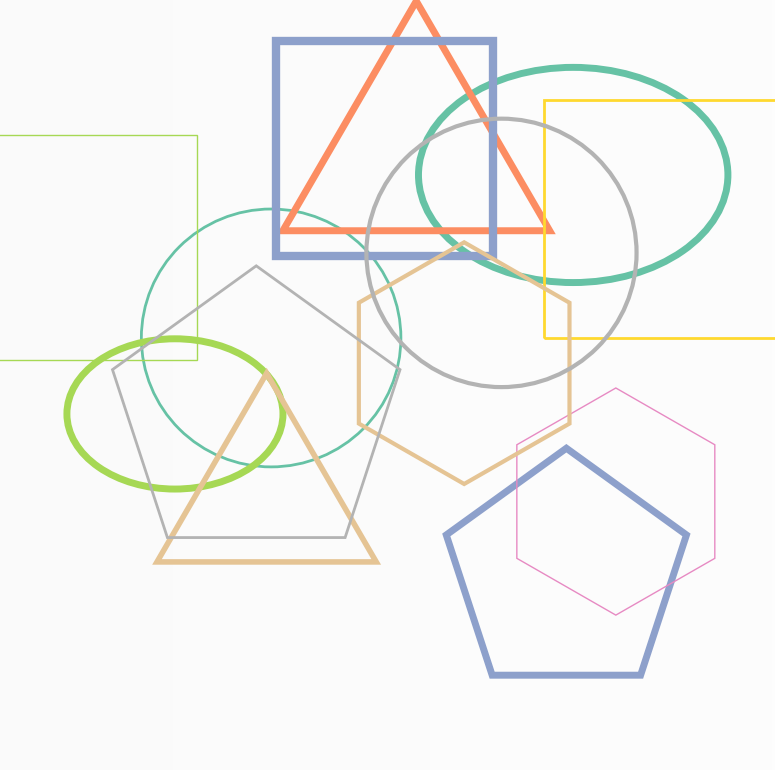[{"shape": "oval", "thickness": 2.5, "radius": 1.0, "center": [0.74, 0.773]}, {"shape": "circle", "thickness": 1, "radius": 0.84, "center": [0.35, 0.561]}, {"shape": "triangle", "thickness": 2.5, "radius": 0.99, "center": [0.537, 0.8]}, {"shape": "square", "thickness": 3, "radius": 0.7, "center": [0.496, 0.807]}, {"shape": "pentagon", "thickness": 2.5, "radius": 0.81, "center": [0.731, 0.255]}, {"shape": "hexagon", "thickness": 0.5, "radius": 0.74, "center": [0.795, 0.349]}, {"shape": "oval", "thickness": 2.5, "radius": 0.7, "center": [0.226, 0.462]}, {"shape": "square", "thickness": 0.5, "radius": 0.73, "center": [0.109, 0.679]}, {"shape": "square", "thickness": 1, "radius": 0.77, "center": [0.856, 0.716]}, {"shape": "triangle", "thickness": 2, "radius": 0.82, "center": [0.344, 0.352]}, {"shape": "hexagon", "thickness": 1.5, "radius": 0.78, "center": [0.599, 0.528]}, {"shape": "pentagon", "thickness": 1, "radius": 0.98, "center": [0.331, 0.46]}, {"shape": "circle", "thickness": 1.5, "radius": 0.87, "center": [0.647, 0.672]}]